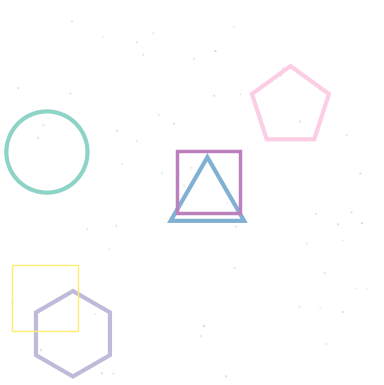[{"shape": "circle", "thickness": 3, "radius": 0.53, "center": [0.122, 0.605]}, {"shape": "hexagon", "thickness": 3, "radius": 0.55, "center": [0.19, 0.133]}, {"shape": "triangle", "thickness": 3, "radius": 0.55, "center": [0.539, 0.481]}, {"shape": "pentagon", "thickness": 3, "radius": 0.53, "center": [0.754, 0.723]}, {"shape": "square", "thickness": 2.5, "radius": 0.4, "center": [0.542, 0.527]}, {"shape": "square", "thickness": 1, "radius": 0.43, "center": [0.117, 0.227]}]